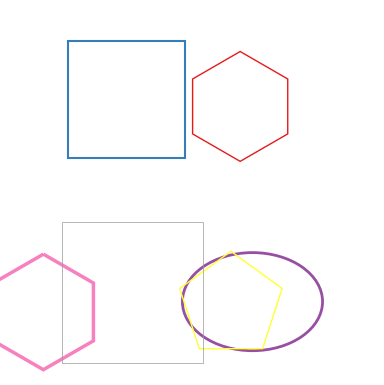[{"shape": "hexagon", "thickness": 1, "radius": 0.71, "center": [0.624, 0.724]}, {"shape": "square", "thickness": 1.5, "radius": 0.76, "center": [0.329, 0.741]}, {"shape": "oval", "thickness": 2, "radius": 0.91, "center": [0.656, 0.216]}, {"shape": "pentagon", "thickness": 1, "radius": 0.7, "center": [0.6, 0.207]}, {"shape": "hexagon", "thickness": 2.5, "radius": 0.75, "center": [0.113, 0.19]}, {"shape": "square", "thickness": 0.5, "radius": 0.91, "center": [0.344, 0.241]}]